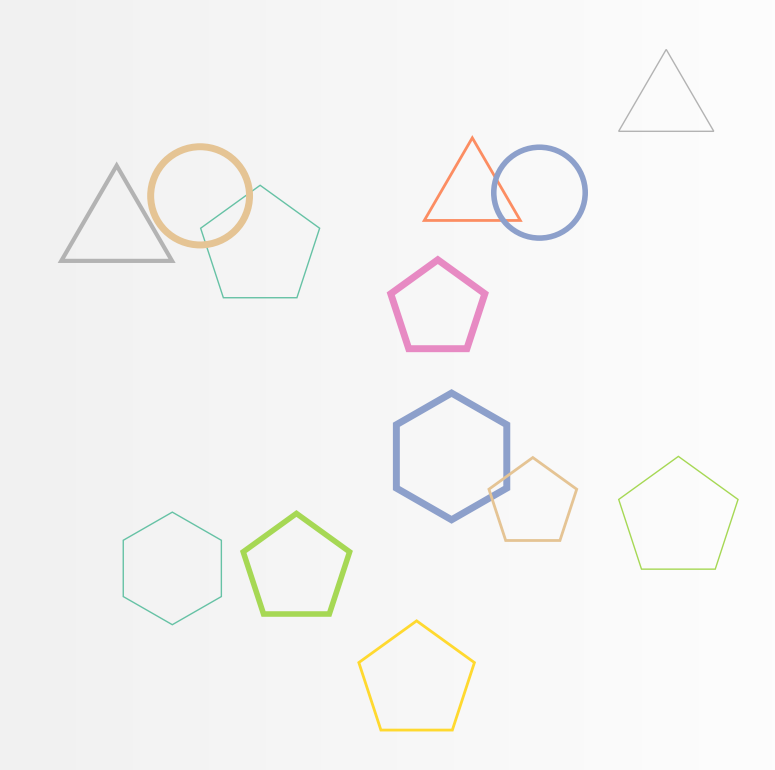[{"shape": "pentagon", "thickness": 0.5, "radius": 0.4, "center": [0.336, 0.679]}, {"shape": "hexagon", "thickness": 0.5, "radius": 0.37, "center": [0.222, 0.262]}, {"shape": "triangle", "thickness": 1, "radius": 0.36, "center": [0.609, 0.749]}, {"shape": "circle", "thickness": 2, "radius": 0.29, "center": [0.696, 0.75]}, {"shape": "hexagon", "thickness": 2.5, "radius": 0.41, "center": [0.583, 0.407]}, {"shape": "pentagon", "thickness": 2.5, "radius": 0.32, "center": [0.565, 0.599]}, {"shape": "pentagon", "thickness": 0.5, "radius": 0.4, "center": [0.875, 0.326]}, {"shape": "pentagon", "thickness": 2, "radius": 0.36, "center": [0.382, 0.261]}, {"shape": "pentagon", "thickness": 1, "radius": 0.39, "center": [0.538, 0.115]}, {"shape": "pentagon", "thickness": 1, "radius": 0.3, "center": [0.688, 0.346]}, {"shape": "circle", "thickness": 2.5, "radius": 0.32, "center": [0.258, 0.746]}, {"shape": "triangle", "thickness": 0.5, "radius": 0.35, "center": [0.86, 0.865]}, {"shape": "triangle", "thickness": 1.5, "radius": 0.41, "center": [0.151, 0.702]}]